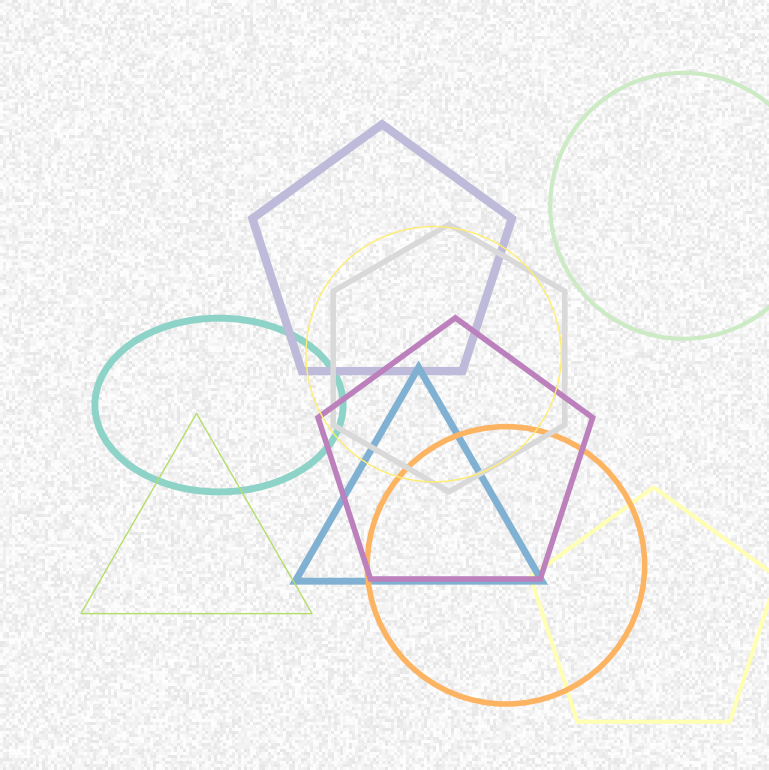[{"shape": "oval", "thickness": 2.5, "radius": 0.81, "center": [0.284, 0.474]}, {"shape": "pentagon", "thickness": 1.5, "radius": 0.84, "center": [0.849, 0.199]}, {"shape": "pentagon", "thickness": 3, "radius": 0.89, "center": [0.496, 0.661]}, {"shape": "triangle", "thickness": 2.5, "radius": 0.93, "center": [0.544, 0.338]}, {"shape": "circle", "thickness": 2, "radius": 0.9, "center": [0.657, 0.266]}, {"shape": "triangle", "thickness": 0.5, "radius": 0.87, "center": [0.255, 0.29]}, {"shape": "hexagon", "thickness": 2, "radius": 0.87, "center": [0.583, 0.535]}, {"shape": "pentagon", "thickness": 2, "radius": 0.94, "center": [0.591, 0.4]}, {"shape": "circle", "thickness": 1.5, "radius": 0.86, "center": [0.887, 0.733]}, {"shape": "circle", "thickness": 0.5, "radius": 0.83, "center": [0.563, 0.54]}]